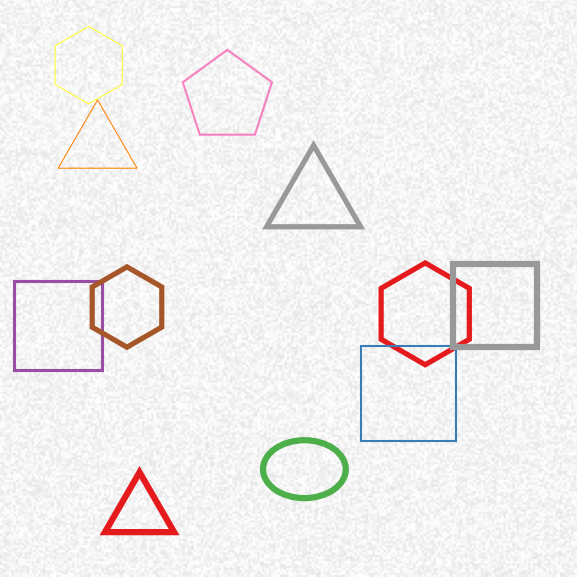[{"shape": "hexagon", "thickness": 2.5, "radius": 0.44, "center": [0.736, 0.456]}, {"shape": "triangle", "thickness": 3, "radius": 0.35, "center": [0.242, 0.112]}, {"shape": "square", "thickness": 1, "radius": 0.41, "center": [0.707, 0.318]}, {"shape": "oval", "thickness": 3, "radius": 0.36, "center": [0.527, 0.187]}, {"shape": "square", "thickness": 1.5, "radius": 0.38, "center": [0.101, 0.436]}, {"shape": "triangle", "thickness": 0.5, "radius": 0.39, "center": [0.169, 0.747]}, {"shape": "hexagon", "thickness": 0.5, "radius": 0.34, "center": [0.154, 0.886]}, {"shape": "hexagon", "thickness": 2.5, "radius": 0.35, "center": [0.22, 0.467]}, {"shape": "pentagon", "thickness": 1, "radius": 0.41, "center": [0.394, 0.832]}, {"shape": "square", "thickness": 3, "radius": 0.36, "center": [0.857, 0.471]}, {"shape": "triangle", "thickness": 2.5, "radius": 0.47, "center": [0.543, 0.653]}]